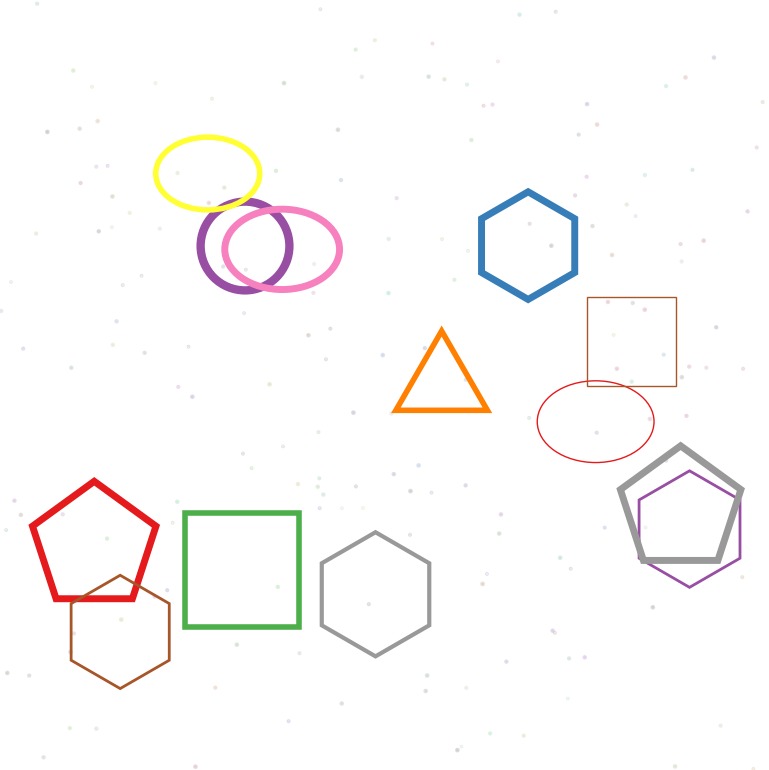[{"shape": "oval", "thickness": 0.5, "radius": 0.38, "center": [0.774, 0.452]}, {"shape": "pentagon", "thickness": 2.5, "radius": 0.42, "center": [0.122, 0.291]}, {"shape": "hexagon", "thickness": 2.5, "radius": 0.35, "center": [0.686, 0.681]}, {"shape": "square", "thickness": 2, "radius": 0.37, "center": [0.315, 0.26]}, {"shape": "hexagon", "thickness": 1, "radius": 0.38, "center": [0.896, 0.313]}, {"shape": "circle", "thickness": 3, "radius": 0.29, "center": [0.318, 0.681]}, {"shape": "triangle", "thickness": 2, "radius": 0.34, "center": [0.574, 0.501]}, {"shape": "oval", "thickness": 2, "radius": 0.34, "center": [0.27, 0.775]}, {"shape": "hexagon", "thickness": 1, "radius": 0.37, "center": [0.156, 0.179]}, {"shape": "square", "thickness": 0.5, "radius": 0.29, "center": [0.82, 0.557]}, {"shape": "oval", "thickness": 2.5, "radius": 0.37, "center": [0.366, 0.676]}, {"shape": "hexagon", "thickness": 1.5, "radius": 0.4, "center": [0.488, 0.228]}, {"shape": "pentagon", "thickness": 2.5, "radius": 0.41, "center": [0.884, 0.339]}]